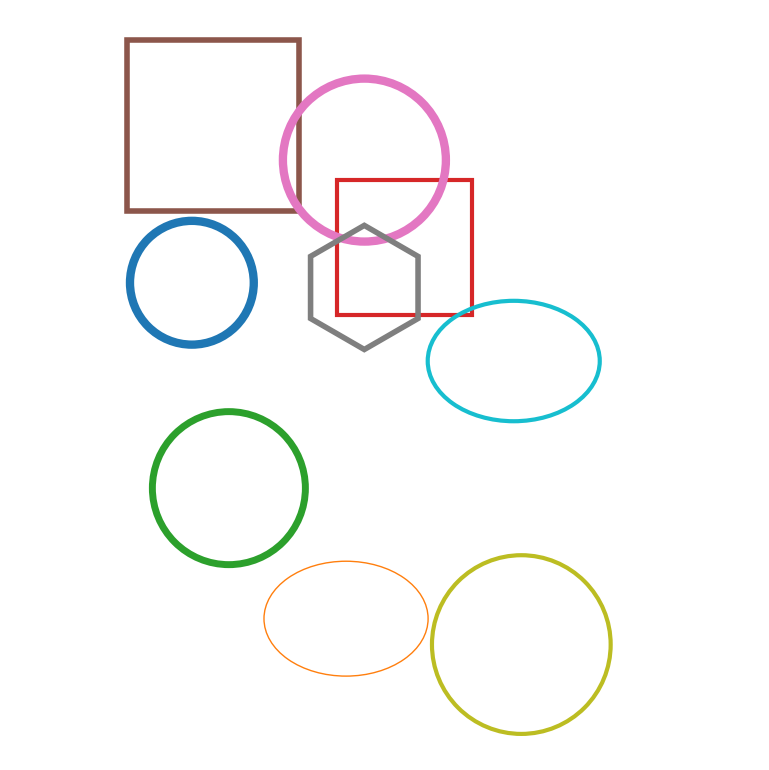[{"shape": "circle", "thickness": 3, "radius": 0.4, "center": [0.249, 0.633]}, {"shape": "oval", "thickness": 0.5, "radius": 0.53, "center": [0.449, 0.197]}, {"shape": "circle", "thickness": 2.5, "radius": 0.5, "center": [0.297, 0.366]}, {"shape": "square", "thickness": 1.5, "radius": 0.44, "center": [0.525, 0.679]}, {"shape": "square", "thickness": 2, "radius": 0.56, "center": [0.277, 0.837]}, {"shape": "circle", "thickness": 3, "radius": 0.53, "center": [0.473, 0.792]}, {"shape": "hexagon", "thickness": 2, "radius": 0.4, "center": [0.473, 0.627]}, {"shape": "circle", "thickness": 1.5, "radius": 0.58, "center": [0.677, 0.163]}, {"shape": "oval", "thickness": 1.5, "radius": 0.56, "center": [0.667, 0.531]}]